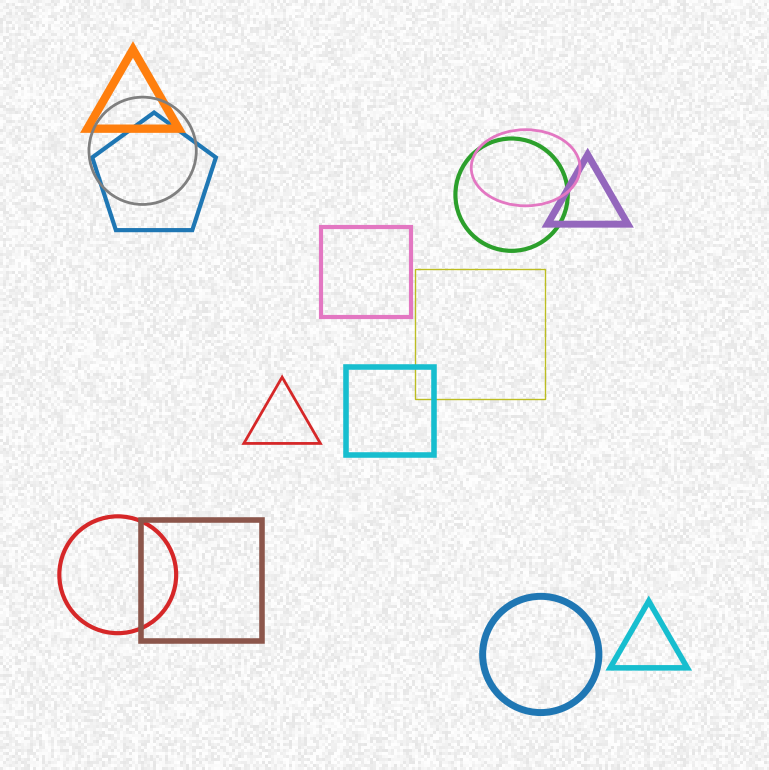[{"shape": "circle", "thickness": 2.5, "radius": 0.38, "center": [0.702, 0.15]}, {"shape": "pentagon", "thickness": 1.5, "radius": 0.42, "center": [0.2, 0.769]}, {"shape": "triangle", "thickness": 3, "radius": 0.34, "center": [0.173, 0.867]}, {"shape": "circle", "thickness": 1.5, "radius": 0.36, "center": [0.664, 0.747]}, {"shape": "triangle", "thickness": 1, "radius": 0.29, "center": [0.366, 0.453]}, {"shape": "circle", "thickness": 1.5, "radius": 0.38, "center": [0.153, 0.254]}, {"shape": "triangle", "thickness": 2.5, "radius": 0.3, "center": [0.763, 0.739]}, {"shape": "square", "thickness": 2, "radius": 0.39, "center": [0.262, 0.246]}, {"shape": "square", "thickness": 1.5, "radius": 0.29, "center": [0.475, 0.647]}, {"shape": "oval", "thickness": 1, "radius": 0.35, "center": [0.683, 0.782]}, {"shape": "circle", "thickness": 1, "radius": 0.35, "center": [0.185, 0.804]}, {"shape": "square", "thickness": 0.5, "radius": 0.42, "center": [0.623, 0.566]}, {"shape": "triangle", "thickness": 2, "radius": 0.29, "center": [0.843, 0.162]}, {"shape": "square", "thickness": 2, "radius": 0.29, "center": [0.506, 0.466]}]